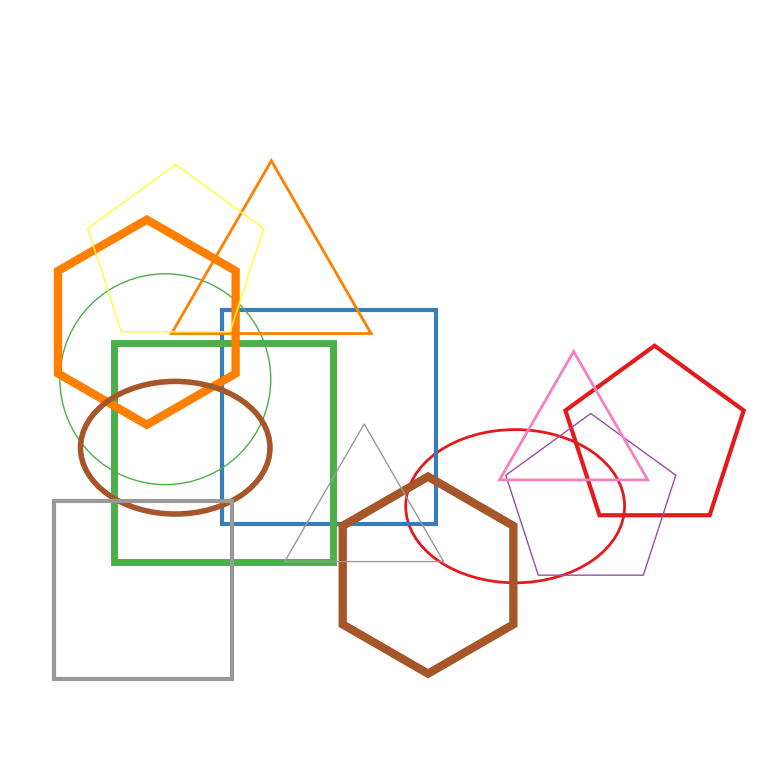[{"shape": "pentagon", "thickness": 1.5, "radius": 0.61, "center": [0.85, 0.429]}, {"shape": "oval", "thickness": 1, "radius": 0.71, "center": [0.669, 0.343]}, {"shape": "square", "thickness": 1.5, "radius": 0.69, "center": [0.427, 0.459]}, {"shape": "square", "thickness": 2.5, "radius": 0.71, "center": [0.29, 0.413]}, {"shape": "circle", "thickness": 0.5, "radius": 0.68, "center": [0.215, 0.508]}, {"shape": "pentagon", "thickness": 0.5, "radius": 0.58, "center": [0.767, 0.347]}, {"shape": "hexagon", "thickness": 3, "radius": 0.67, "center": [0.191, 0.582]}, {"shape": "triangle", "thickness": 1, "radius": 0.75, "center": [0.352, 0.642]}, {"shape": "pentagon", "thickness": 0.5, "radius": 0.6, "center": [0.228, 0.666]}, {"shape": "oval", "thickness": 2, "radius": 0.62, "center": [0.228, 0.419]}, {"shape": "hexagon", "thickness": 3, "radius": 0.64, "center": [0.556, 0.253]}, {"shape": "triangle", "thickness": 1, "radius": 0.56, "center": [0.745, 0.432]}, {"shape": "triangle", "thickness": 0.5, "radius": 0.6, "center": [0.473, 0.33]}, {"shape": "square", "thickness": 1.5, "radius": 0.58, "center": [0.186, 0.234]}]